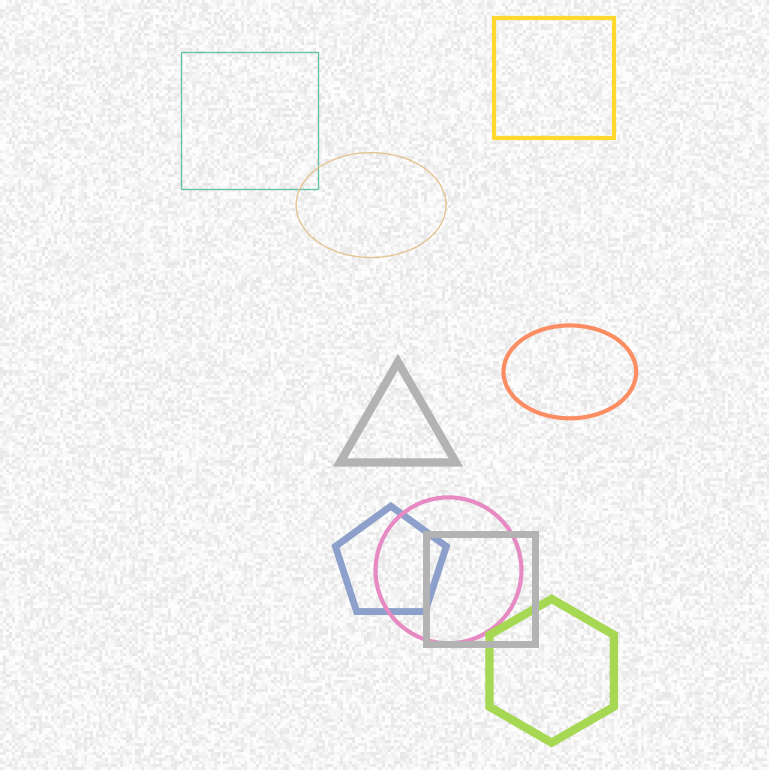[{"shape": "square", "thickness": 0.5, "radius": 0.44, "center": [0.324, 0.843]}, {"shape": "oval", "thickness": 1.5, "radius": 0.43, "center": [0.74, 0.517]}, {"shape": "pentagon", "thickness": 2.5, "radius": 0.38, "center": [0.508, 0.267]}, {"shape": "circle", "thickness": 1.5, "radius": 0.47, "center": [0.582, 0.259]}, {"shape": "hexagon", "thickness": 3, "radius": 0.47, "center": [0.716, 0.129]}, {"shape": "square", "thickness": 1.5, "radius": 0.39, "center": [0.72, 0.899]}, {"shape": "oval", "thickness": 0.5, "radius": 0.49, "center": [0.482, 0.734]}, {"shape": "square", "thickness": 2.5, "radius": 0.36, "center": [0.624, 0.235]}, {"shape": "triangle", "thickness": 3, "radius": 0.43, "center": [0.517, 0.443]}]